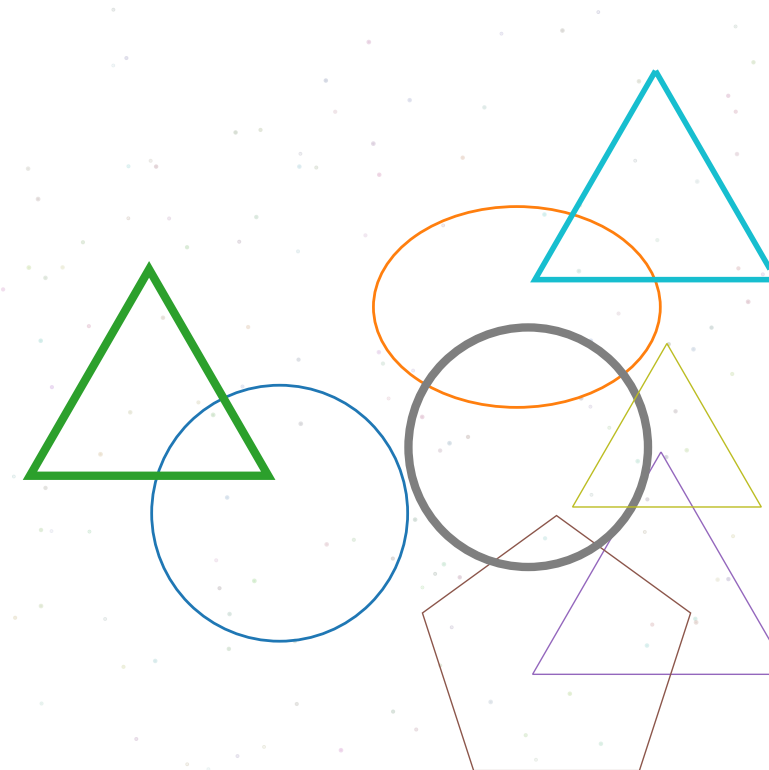[{"shape": "circle", "thickness": 1, "radius": 0.83, "center": [0.363, 0.333]}, {"shape": "oval", "thickness": 1, "radius": 0.93, "center": [0.671, 0.601]}, {"shape": "triangle", "thickness": 3, "radius": 0.89, "center": [0.194, 0.471]}, {"shape": "triangle", "thickness": 0.5, "radius": 0.96, "center": [0.858, 0.221]}, {"shape": "pentagon", "thickness": 0.5, "radius": 0.92, "center": [0.723, 0.147]}, {"shape": "circle", "thickness": 3, "radius": 0.78, "center": [0.686, 0.419]}, {"shape": "triangle", "thickness": 0.5, "radius": 0.71, "center": [0.866, 0.412]}, {"shape": "triangle", "thickness": 2, "radius": 0.9, "center": [0.851, 0.727]}]